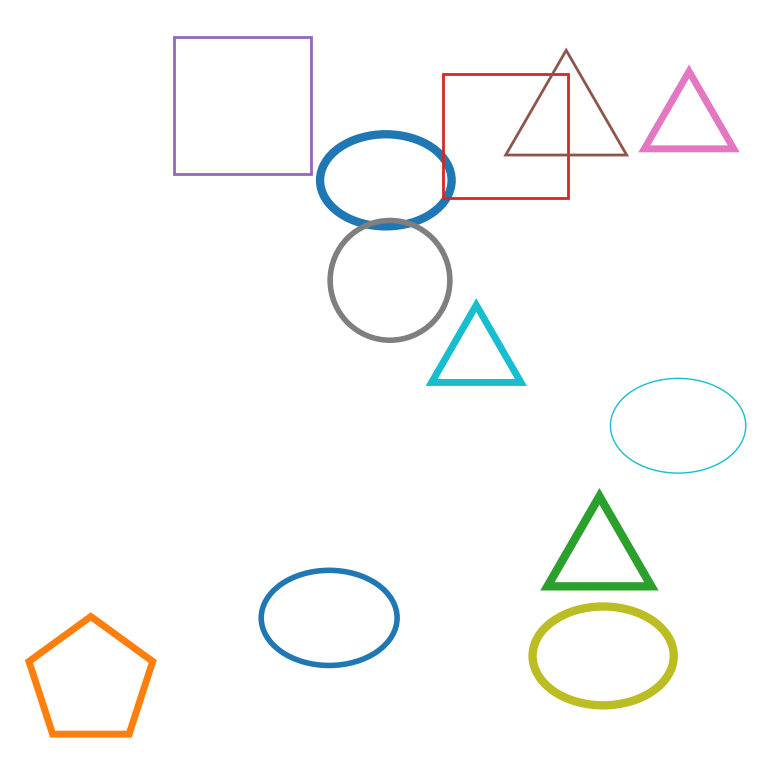[{"shape": "oval", "thickness": 3, "radius": 0.43, "center": [0.501, 0.766]}, {"shape": "oval", "thickness": 2, "radius": 0.44, "center": [0.427, 0.198]}, {"shape": "pentagon", "thickness": 2.5, "radius": 0.42, "center": [0.118, 0.115]}, {"shape": "triangle", "thickness": 3, "radius": 0.39, "center": [0.778, 0.277]}, {"shape": "square", "thickness": 1, "radius": 0.4, "center": [0.657, 0.823]}, {"shape": "square", "thickness": 1, "radius": 0.45, "center": [0.315, 0.863]}, {"shape": "triangle", "thickness": 1, "radius": 0.45, "center": [0.735, 0.844]}, {"shape": "triangle", "thickness": 2.5, "radius": 0.34, "center": [0.895, 0.84]}, {"shape": "circle", "thickness": 2, "radius": 0.39, "center": [0.507, 0.636]}, {"shape": "oval", "thickness": 3, "radius": 0.46, "center": [0.783, 0.148]}, {"shape": "oval", "thickness": 0.5, "radius": 0.44, "center": [0.881, 0.447]}, {"shape": "triangle", "thickness": 2.5, "radius": 0.33, "center": [0.619, 0.537]}]